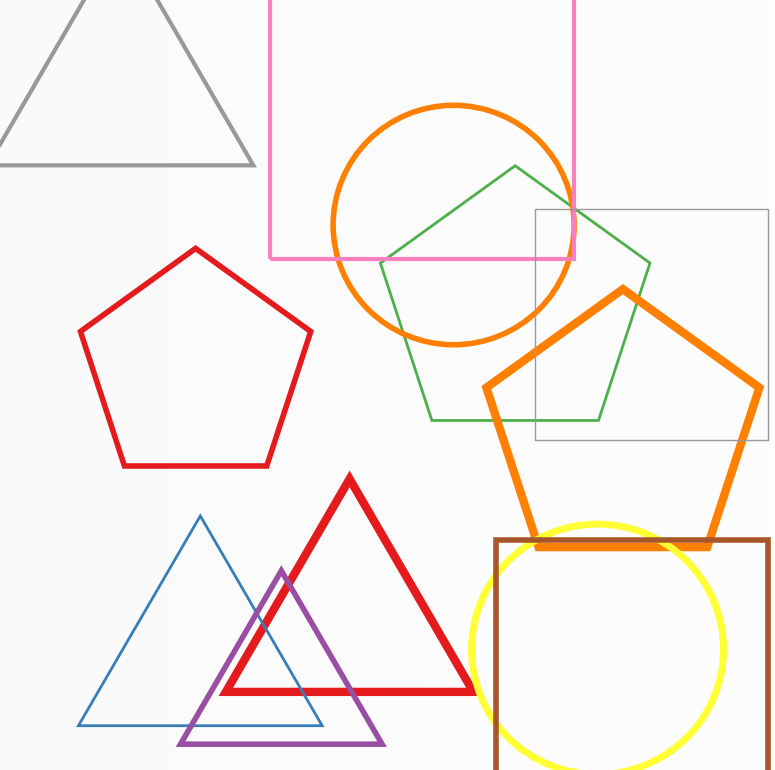[{"shape": "pentagon", "thickness": 2, "radius": 0.78, "center": [0.252, 0.521]}, {"shape": "triangle", "thickness": 3, "radius": 0.92, "center": [0.451, 0.194]}, {"shape": "triangle", "thickness": 1, "radius": 0.91, "center": [0.258, 0.148]}, {"shape": "pentagon", "thickness": 1, "radius": 0.91, "center": [0.665, 0.602]}, {"shape": "triangle", "thickness": 2, "radius": 0.75, "center": [0.363, 0.109]}, {"shape": "circle", "thickness": 2, "radius": 0.78, "center": [0.585, 0.708]}, {"shape": "pentagon", "thickness": 3, "radius": 0.93, "center": [0.804, 0.439]}, {"shape": "circle", "thickness": 2.5, "radius": 0.81, "center": [0.771, 0.157]}, {"shape": "square", "thickness": 2, "radius": 0.88, "center": [0.815, 0.123]}, {"shape": "square", "thickness": 1.5, "radius": 0.98, "center": [0.544, 0.86]}, {"shape": "triangle", "thickness": 1.5, "radius": 0.99, "center": [0.156, 0.884]}, {"shape": "square", "thickness": 0.5, "radius": 0.75, "center": [0.841, 0.579]}]